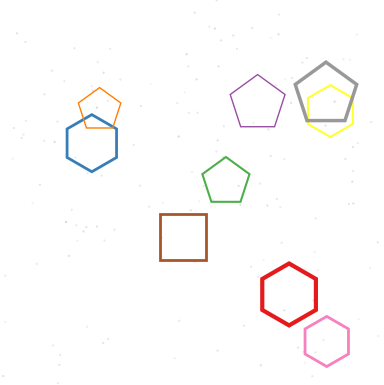[{"shape": "hexagon", "thickness": 3, "radius": 0.4, "center": [0.751, 0.235]}, {"shape": "hexagon", "thickness": 2, "radius": 0.37, "center": [0.238, 0.628]}, {"shape": "pentagon", "thickness": 1.5, "radius": 0.32, "center": [0.587, 0.528]}, {"shape": "pentagon", "thickness": 1, "radius": 0.37, "center": [0.669, 0.731]}, {"shape": "pentagon", "thickness": 1, "radius": 0.29, "center": [0.259, 0.715]}, {"shape": "hexagon", "thickness": 1.5, "radius": 0.34, "center": [0.858, 0.712]}, {"shape": "square", "thickness": 2, "radius": 0.3, "center": [0.475, 0.385]}, {"shape": "hexagon", "thickness": 2, "radius": 0.33, "center": [0.849, 0.113]}, {"shape": "pentagon", "thickness": 2.5, "radius": 0.42, "center": [0.847, 0.755]}]